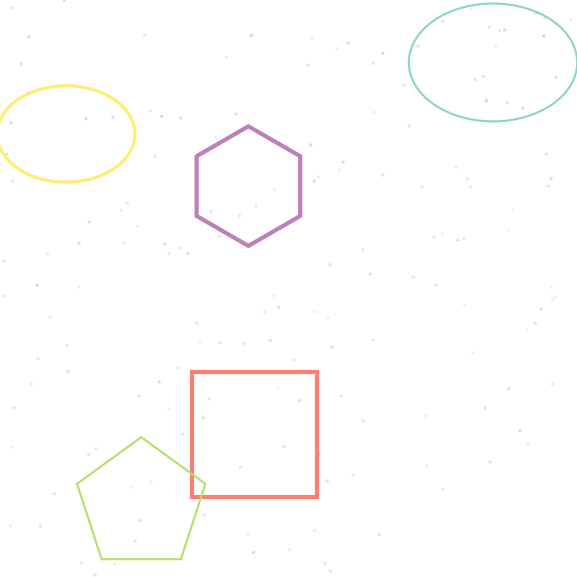[{"shape": "oval", "thickness": 1, "radius": 0.73, "center": [0.854, 0.891]}, {"shape": "square", "thickness": 2, "radius": 0.54, "center": [0.441, 0.247]}, {"shape": "pentagon", "thickness": 1, "radius": 0.58, "center": [0.245, 0.125]}, {"shape": "hexagon", "thickness": 2, "radius": 0.52, "center": [0.43, 0.677]}, {"shape": "oval", "thickness": 1.5, "radius": 0.6, "center": [0.114, 0.767]}]